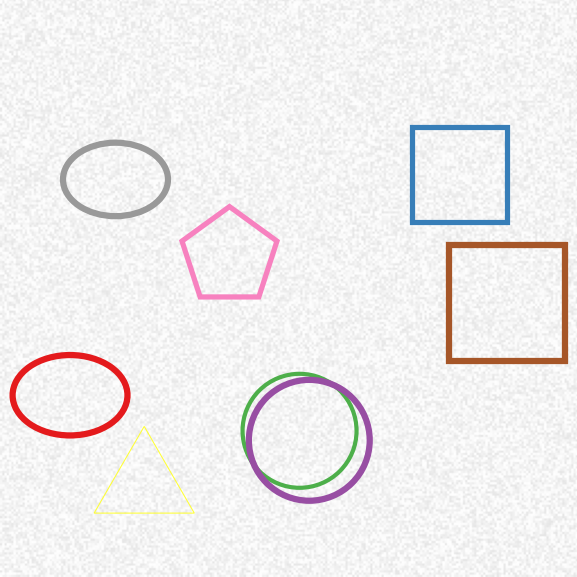[{"shape": "oval", "thickness": 3, "radius": 0.5, "center": [0.121, 0.315]}, {"shape": "square", "thickness": 2.5, "radius": 0.41, "center": [0.796, 0.697]}, {"shape": "circle", "thickness": 2, "radius": 0.49, "center": [0.519, 0.253]}, {"shape": "circle", "thickness": 3, "radius": 0.52, "center": [0.536, 0.237]}, {"shape": "triangle", "thickness": 0.5, "radius": 0.5, "center": [0.25, 0.161]}, {"shape": "square", "thickness": 3, "radius": 0.5, "center": [0.878, 0.474]}, {"shape": "pentagon", "thickness": 2.5, "radius": 0.43, "center": [0.397, 0.555]}, {"shape": "oval", "thickness": 3, "radius": 0.45, "center": [0.2, 0.688]}]